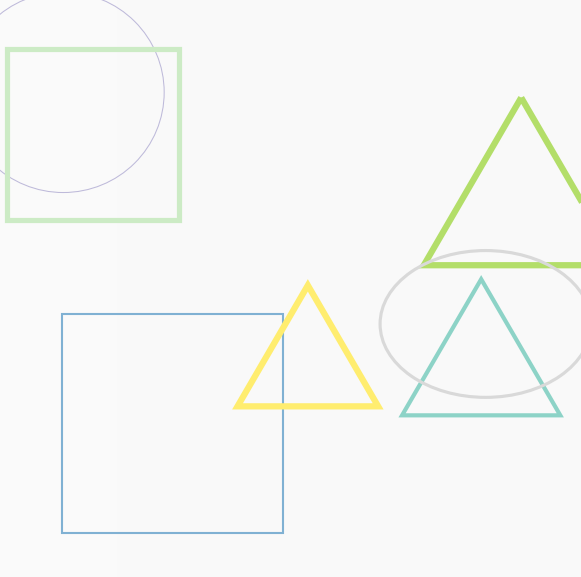[{"shape": "triangle", "thickness": 2, "radius": 0.79, "center": [0.828, 0.359]}, {"shape": "circle", "thickness": 0.5, "radius": 0.87, "center": [0.109, 0.839]}, {"shape": "square", "thickness": 1, "radius": 0.95, "center": [0.297, 0.266]}, {"shape": "triangle", "thickness": 3, "radius": 0.97, "center": [0.897, 0.637]}, {"shape": "oval", "thickness": 1.5, "radius": 0.91, "center": [0.835, 0.438]}, {"shape": "square", "thickness": 2.5, "radius": 0.74, "center": [0.161, 0.767]}, {"shape": "triangle", "thickness": 3, "radius": 0.7, "center": [0.53, 0.365]}]